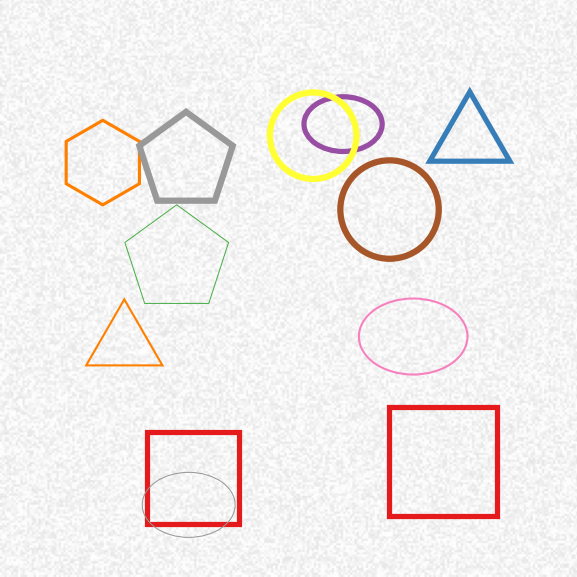[{"shape": "square", "thickness": 2.5, "radius": 0.47, "center": [0.767, 0.2]}, {"shape": "square", "thickness": 2.5, "radius": 0.4, "center": [0.334, 0.171]}, {"shape": "triangle", "thickness": 2.5, "radius": 0.4, "center": [0.813, 0.76]}, {"shape": "pentagon", "thickness": 0.5, "radius": 0.47, "center": [0.306, 0.55]}, {"shape": "oval", "thickness": 2.5, "radius": 0.34, "center": [0.594, 0.784]}, {"shape": "hexagon", "thickness": 1.5, "radius": 0.37, "center": [0.178, 0.718]}, {"shape": "triangle", "thickness": 1, "radius": 0.38, "center": [0.215, 0.405]}, {"shape": "circle", "thickness": 3, "radius": 0.37, "center": [0.542, 0.764]}, {"shape": "circle", "thickness": 3, "radius": 0.43, "center": [0.675, 0.636]}, {"shape": "oval", "thickness": 1, "radius": 0.47, "center": [0.715, 0.416]}, {"shape": "pentagon", "thickness": 3, "radius": 0.43, "center": [0.322, 0.72]}, {"shape": "oval", "thickness": 0.5, "radius": 0.4, "center": [0.327, 0.125]}]